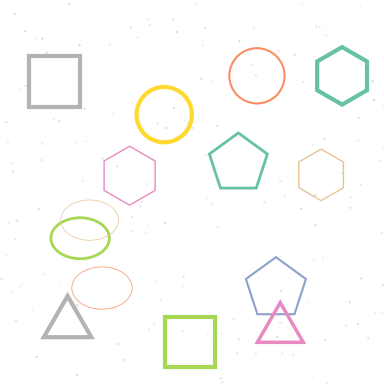[{"shape": "hexagon", "thickness": 3, "radius": 0.37, "center": [0.889, 0.803]}, {"shape": "pentagon", "thickness": 2, "radius": 0.4, "center": [0.619, 0.575]}, {"shape": "circle", "thickness": 1.5, "radius": 0.36, "center": [0.667, 0.803]}, {"shape": "oval", "thickness": 0.5, "radius": 0.39, "center": [0.265, 0.252]}, {"shape": "pentagon", "thickness": 1.5, "radius": 0.41, "center": [0.717, 0.25]}, {"shape": "hexagon", "thickness": 1, "radius": 0.38, "center": [0.337, 0.544]}, {"shape": "triangle", "thickness": 2.5, "radius": 0.34, "center": [0.728, 0.145]}, {"shape": "square", "thickness": 3, "radius": 0.32, "center": [0.493, 0.112]}, {"shape": "oval", "thickness": 2, "radius": 0.38, "center": [0.208, 0.381]}, {"shape": "circle", "thickness": 3, "radius": 0.36, "center": [0.427, 0.702]}, {"shape": "oval", "thickness": 0.5, "radius": 0.37, "center": [0.233, 0.428]}, {"shape": "hexagon", "thickness": 1, "radius": 0.33, "center": [0.834, 0.546]}, {"shape": "square", "thickness": 3, "radius": 0.33, "center": [0.142, 0.787]}, {"shape": "triangle", "thickness": 3, "radius": 0.36, "center": [0.176, 0.16]}]